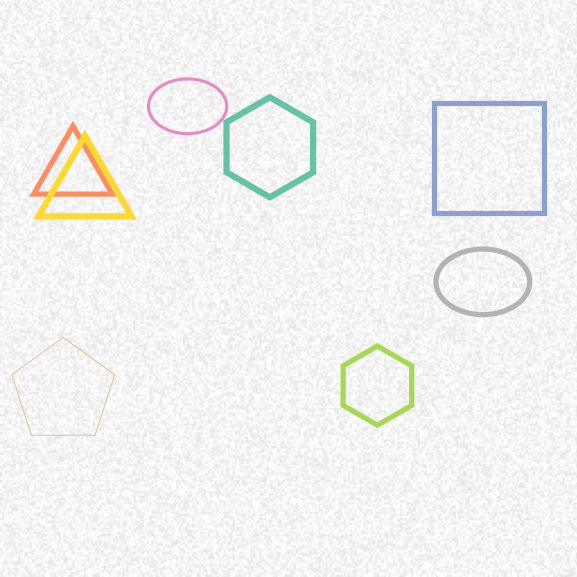[{"shape": "hexagon", "thickness": 3, "radius": 0.43, "center": [0.467, 0.744]}, {"shape": "triangle", "thickness": 2.5, "radius": 0.39, "center": [0.126, 0.702]}, {"shape": "square", "thickness": 2.5, "radius": 0.48, "center": [0.847, 0.726]}, {"shape": "oval", "thickness": 1.5, "radius": 0.34, "center": [0.325, 0.815]}, {"shape": "hexagon", "thickness": 2.5, "radius": 0.34, "center": [0.654, 0.331]}, {"shape": "triangle", "thickness": 3, "radius": 0.47, "center": [0.147, 0.671]}, {"shape": "pentagon", "thickness": 0.5, "radius": 0.47, "center": [0.109, 0.321]}, {"shape": "oval", "thickness": 2.5, "radius": 0.41, "center": [0.836, 0.511]}]